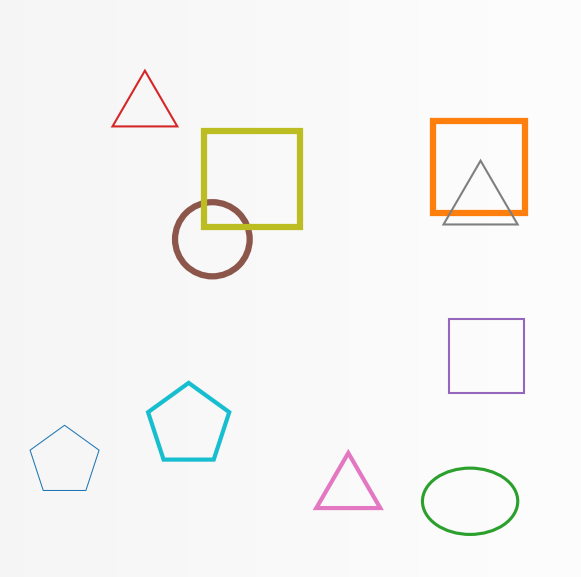[{"shape": "pentagon", "thickness": 0.5, "radius": 0.31, "center": [0.111, 0.2]}, {"shape": "square", "thickness": 3, "radius": 0.4, "center": [0.824, 0.711]}, {"shape": "oval", "thickness": 1.5, "radius": 0.41, "center": [0.809, 0.131]}, {"shape": "triangle", "thickness": 1, "radius": 0.32, "center": [0.249, 0.812]}, {"shape": "square", "thickness": 1, "radius": 0.32, "center": [0.837, 0.383]}, {"shape": "circle", "thickness": 3, "radius": 0.32, "center": [0.365, 0.585]}, {"shape": "triangle", "thickness": 2, "radius": 0.32, "center": [0.599, 0.151]}, {"shape": "triangle", "thickness": 1, "radius": 0.37, "center": [0.827, 0.647]}, {"shape": "square", "thickness": 3, "radius": 0.41, "center": [0.434, 0.689]}, {"shape": "pentagon", "thickness": 2, "radius": 0.37, "center": [0.325, 0.263]}]